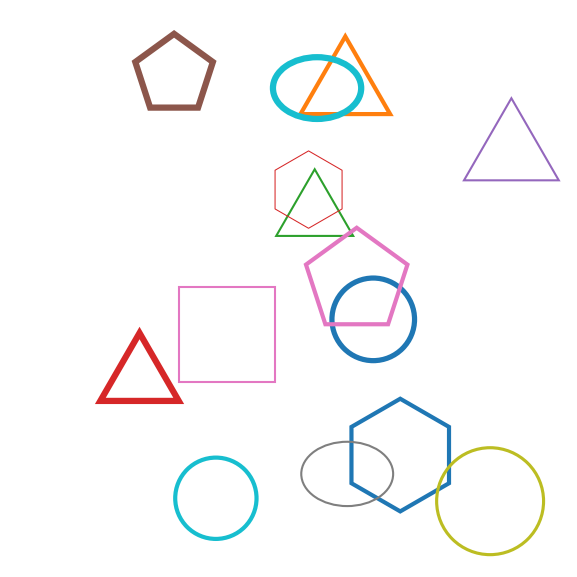[{"shape": "circle", "thickness": 2.5, "radius": 0.36, "center": [0.646, 0.446]}, {"shape": "hexagon", "thickness": 2, "radius": 0.49, "center": [0.693, 0.211]}, {"shape": "triangle", "thickness": 2, "radius": 0.45, "center": [0.598, 0.846]}, {"shape": "triangle", "thickness": 1, "radius": 0.38, "center": [0.545, 0.629]}, {"shape": "hexagon", "thickness": 0.5, "radius": 0.33, "center": [0.534, 0.671]}, {"shape": "triangle", "thickness": 3, "radius": 0.39, "center": [0.242, 0.344]}, {"shape": "triangle", "thickness": 1, "radius": 0.47, "center": [0.886, 0.734]}, {"shape": "pentagon", "thickness": 3, "radius": 0.35, "center": [0.301, 0.87]}, {"shape": "square", "thickness": 1, "radius": 0.41, "center": [0.393, 0.42]}, {"shape": "pentagon", "thickness": 2, "radius": 0.46, "center": [0.618, 0.512]}, {"shape": "oval", "thickness": 1, "radius": 0.4, "center": [0.601, 0.178]}, {"shape": "circle", "thickness": 1.5, "radius": 0.46, "center": [0.849, 0.131]}, {"shape": "oval", "thickness": 3, "radius": 0.38, "center": [0.549, 0.847]}, {"shape": "circle", "thickness": 2, "radius": 0.35, "center": [0.374, 0.136]}]